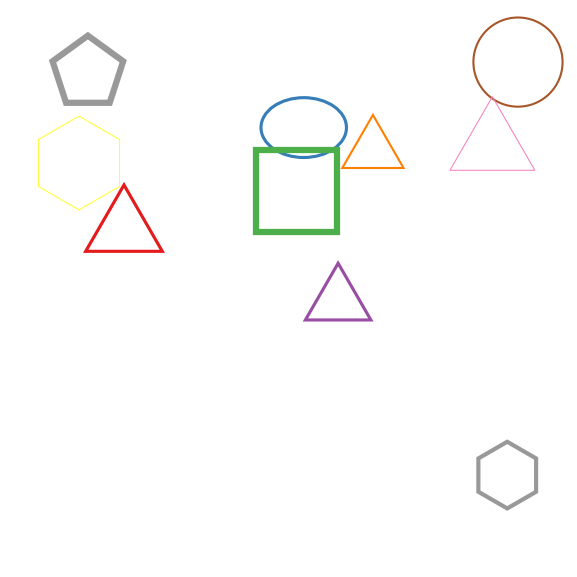[{"shape": "triangle", "thickness": 1.5, "radius": 0.38, "center": [0.215, 0.602]}, {"shape": "oval", "thickness": 1.5, "radius": 0.37, "center": [0.526, 0.778]}, {"shape": "square", "thickness": 3, "radius": 0.35, "center": [0.514, 0.668]}, {"shape": "triangle", "thickness": 1.5, "radius": 0.33, "center": [0.585, 0.478]}, {"shape": "triangle", "thickness": 1, "radius": 0.31, "center": [0.646, 0.739]}, {"shape": "hexagon", "thickness": 0.5, "radius": 0.41, "center": [0.137, 0.717]}, {"shape": "circle", "thickness": 1, "radius": 0.39, "center": [0.897, 0.892]}, {"shape": "triangle", "thickness": 0.5, "radius": 0.42, "center": [0.853, 0.747]}, {"shape": "pentagon", "thickness": 3, "radius": 0.32, "center": [0.152, 0.873]}, {"shape": "hexagon", "thickness": 2, "radius": 0.29, "center": [0.878, 0.176]}]